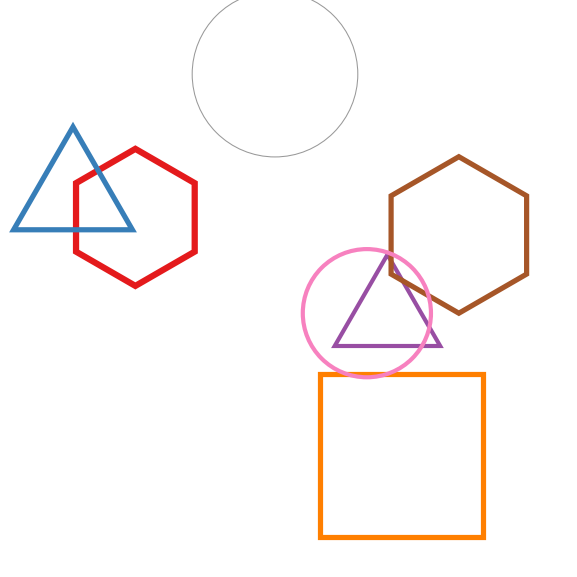[{"shape": "hexagon", "thickness": 3, "radius": 0.59, "center": [0.234, 0.623]}, {"shape": "triangle", "thickness": 2.5, "radius": 0.59, "center": [0.126, 0.661]}, {"shape": "triangle", "thickness": 2, "radius": 0.53, "center": [0.671, 0.453]}, {"shape": "square", "thickness": 2.5, "radius": 0.71, "center": [0.695, 0.21]}, {"shape": "hexagon", "thickness": 2.5, "radius": 0.68, "center": [0.795, 0.592]}, {"shape": "circle", "thickness": 2, "radius": 0.55, "center": [0.635, 0.457]}, {"shape": "circle", "thickness": 0.5, "radius": 0.72, "center": [0.476, 0.871]}]